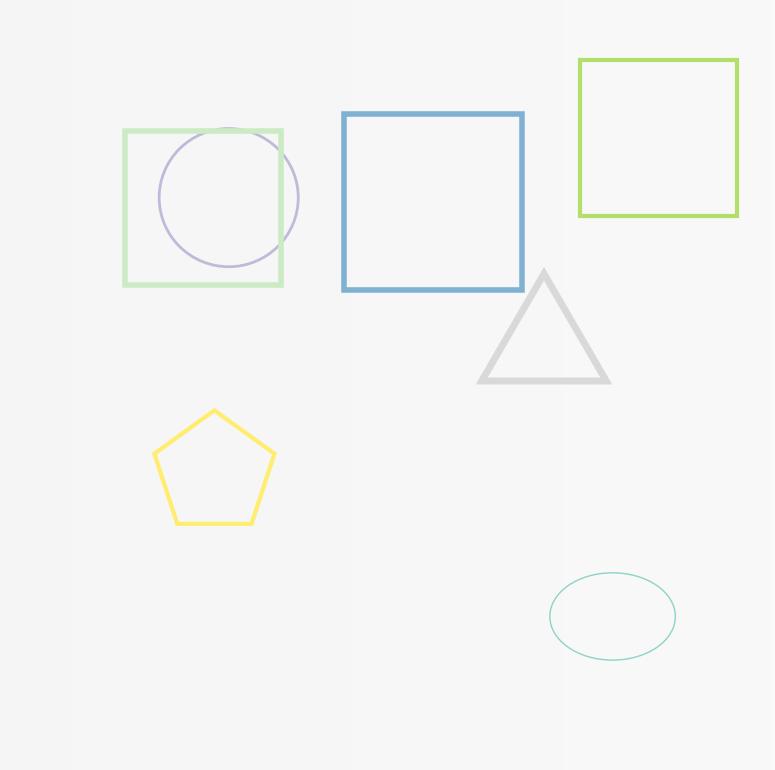[{"shape": "oval", "thickness": 0.5, "radius": 0.4, "center": [0.79, 0.199]}, {"shape": "circle", "thickness": 1, "radius": 0.45, "center": [0.295, 0.743]}, {"shape": "square", "thickness": 2, "radius": 0.57, "center": [0.559, 0.738]}, {"shape": "square", "thickness": 1.5, "radius": 0.51, "center": [0.85, 0.821]}, {"shape": "triangle", "thickness": 2.5, "radius": 0.46, "center": [0.702, 0.552]}, {"shape": "square", "thickness": 2, "radius": 0.5, "center": [0.262, 0.73]}, {"shape": "pentagon", "thickness": 1.5, "radius": 0.41, "center": [0.277, 0.386]}]